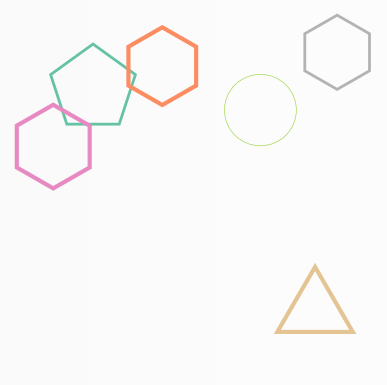[{"shape": "pentagon", "thickness": 2, "radius": 0.58, "center": [0.24, 0.771]}, {"shape": "hexagon", "thickness": 3, "radius": 0.5, "center": [0.419, 0.828]}, {"shape": "hexagon", "thickness": 3, "radius": 0.54, "center": [0.137, 0.619]}, {"shape": "circle", "thickness": 0.5, "radius": 0.46, "center": [0.672, 0.714]}, {"shape": "triangle", "thickness": 3, "radius": 0.56, "center": [0.813, 0.194]}, {"shape": "hexagon", "thickness": 2, "radius": 0.48, "center": [0.87, 0.864]}]